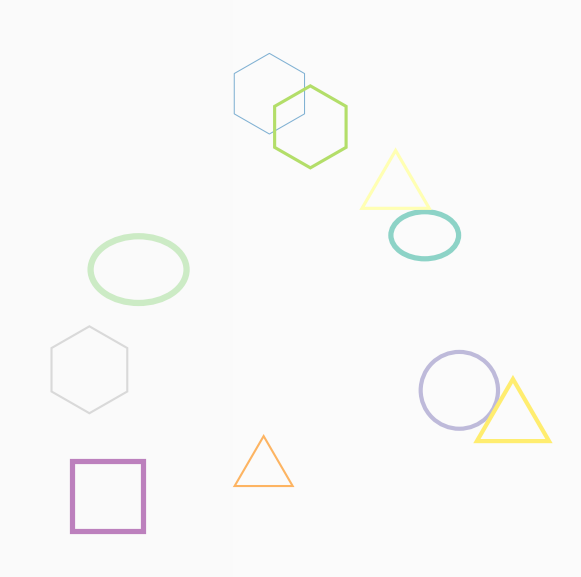[{"shape": "oval", "thickness": 2.5, "radius": 0.29, "center": [0.731, 0.592]}, {"shape": "triangle", "thickness": 1.5, "radius": 0.33, "center": [0.681, 0.672]}, {"shape": "circle", "thickness": 2, "radius": 0.33, "center": [0.79, 0.323]}, {"shape": "hexagon", "thickness": 0.5, "radius": 0.35, "center": [0.463, 0.837]}, {"shape": "triangle", "thickness": 1, "radius": 0.29, "center": [0.454, 0.186]}, {"shape": "hexagon", "thickness": 1.5, "radius": 0.35, "center": [0.534, 0.779]}, {"shape": "hexagon", "thickness": 1, "radius": 0.38, "center": [0.154, 0.359]}, {"shape": "square", "thickness": 2.5, "radius": 0.3, "center": [0.185, 0.14]}, {"shape": "oval", "thickness": 3, "radius": 0.41, "center": [0.238, 0.532]}, {"shape": "triangle", "thickness": 2, "radius": 0.36, "center": [0.882, 0.271]}]